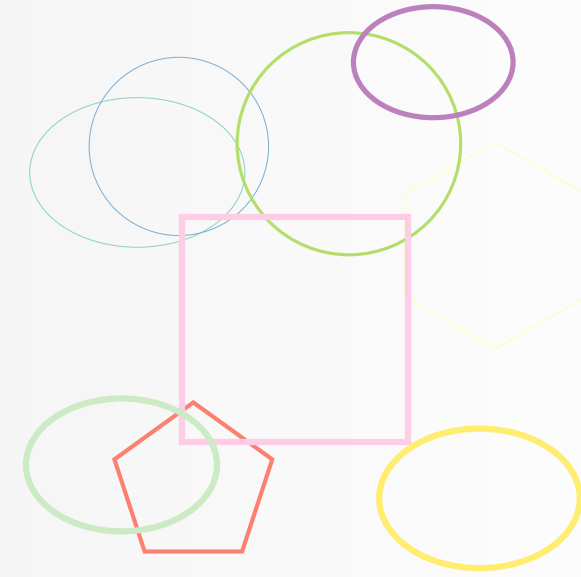[{"shape": "oval", "thickness": 0.5, "radius": 0.93, "center": [0.236, 0.701]}, {"shape": "hexagon", "thickness": 0.5, "radius": 0.89, "center": [0.852, 0.574]}, {"shape": "pentagon", "thickness": 2, "radius": 0.71, "center": [0.333, 0.16]}, {"shape": "circle", "thickness": 0.5, "radius": 0.77, "center": [0.308, 0.746]}, {"shape": "circle", "thickness": 1.5, "radius": 0.96, "center": [0.6, 0.75]}, {"shape": "square", "thickness": 3, "radius": 0.97, "center": [0.507, 0.429]}, {"shape": "oval", "thickness": 2.5, "radius": 0.69, "center": [0.745, 0.891]}, {"shape": "oval", "thickness": 3, "radius": 0.82, "center": [0.209, 0.194]}, {"shape": "oval", "thickness": 3, "radius": 0.86, "center": [0.825, 0.136]}]